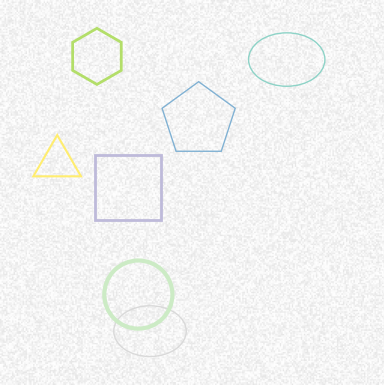[{"shape": "oval", "thickness": 1, "radius": 0.5, "center": [0.745, 0.845]}, {"shape": "square", "thickness": 2, "radius": 0.42, "center": [0.332, 0.513]}, {"shape": "pentagon", "thickness": 1, "radius": 0.5, "center": [0.516, 0.688]}, {"shape": "hexagon", "thickness": 2, "radius": 0.36, "center": [0.252, 0.854]}, {"shape": "oval", "thickness": 1, "radius": 0.47, "center": [0.39, 0.14]}, {"shape": "circle", "thickness": 3, "radius": 0.44, "center": [0.359, 0.235]}, {"shape": "triangle", "thickness": 1.5, "radius": 0.36, "center": [0.149, 0.578]}]